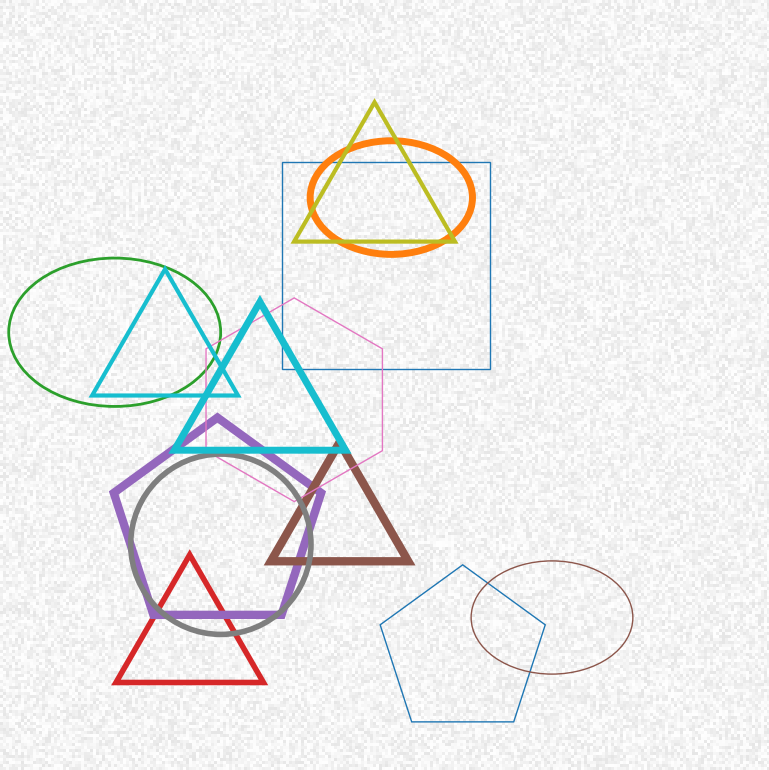[{"shape": "pentagon", "thickness": 0.5, "radius": 0.56, "center": [0.601, 0.154]}, {"shape": "square", "thickness": 0.5, "radius": 0.67, "center": [0.502, 0.655]}, {"shape": "oval", "thickness": 2.5, "radius": 0.53, "center": [0.508, 0.743]}, {"shape": "oval", "thickness": 1, "radius": 0.69, "center": [0.149, 0.568]}, {"shape": "triangle", "thickness": 2, "radius": 0.55, "center": [0.246, 0.169]}, {"shape": "pentagon", "thickness": 3, "radius": 0.71, "center": [0.282, 0.316]}, {"shape": "triangle", "thickness": 3, "radius": 0.52, "center": [0.441, 0.323]}, {"shape": "oval", "thickness": 0.5, "radius": 0.53, "center": [0.717, 0.198]}, {"shape": "hexagon", "thickness": 0.5, "radius": 0.66, "center": [0.382, 0.481]}, {"shape": "circle", "thickness": 2, "radius": 0.59, "center": [0.287, 0.293]}, {"shape": "triangle", "thickness": 1.5, "radius": 0.6, "center": [0.486, 0.747]}, {"shape": "triangle", "thickness": 2.5, "radius": 0.64, "center": [0.338, 0.48]}, {"shape": "triangle", "thickness": 1.5, "radius": 0.55, "center": [0.214, 0.541]}]